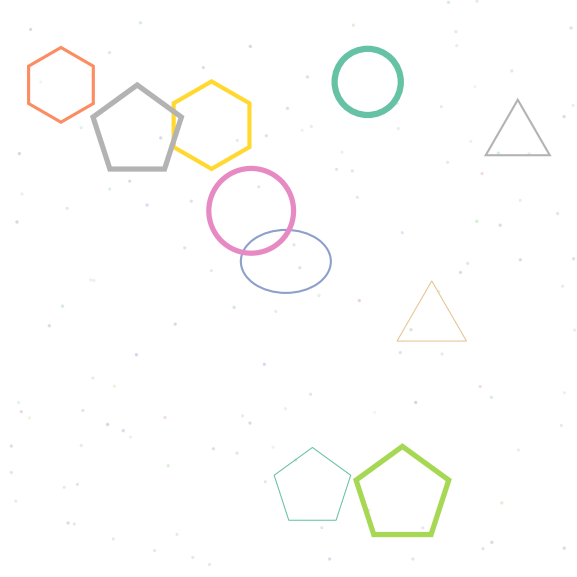[{"shape": "circle", "thickness": 3, "radius": 0.29, "center": [0.637, 0.857]}, {"shape": "pentagon", "thickness": 0.5, "radius": 0.35, "center": [0.541, 0.155]}, {"shape": "hexagon", "thickness": 1.5, "radius": 0.32, "center": [0.106, 0.852]}, {"shape": "oval", "thickness": 1, "radius": 0.39, "center": [0.495, 0.546]}, {"shape": "circle", "thickness": 2.5, "radius": 0.37, "center": [0.435, 0.634]}, {"shape": "pentagon", "thickness": 2.5, "radius": 0.42, "center": [0.697, 0.142]}, {"shape": "hexagon", "thickness": 2, "radius": 0.38, "center": [0.366, 0.782]}, {"shape": "triangle", "thickness": 0.5, "radius": 0.35, "center": [0.748, 0.443]}, {"shape": "triangle", "thickness": 1, "radius": 0.32, "center": [0.897, 0.762]}, {"shape": "pentagon", "thickness": 2.5, "radius": 0.4, "center": [0.238, 0.772]}]